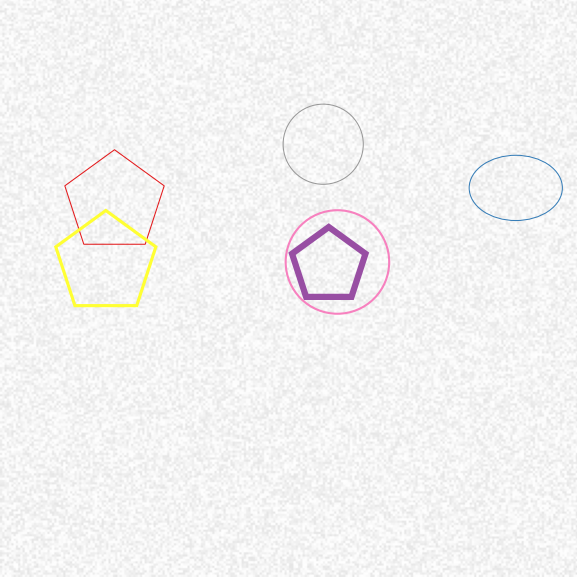[{"shape": "pentagon", "thickness": 0.5, "radius": 0.45, "center": [0.198, 0.649]}, {"shape": "oval", "thickness": 0.5, "radius": 0.4, "center": [0.893, 0.674]}, {"shape": "pentagon", "thickness": 3, "radius": 0.33, "center": [0.569, 0.539]}, {"shape": "pentagon", "thickness": 1.5, "radius": 0.46, "center": [0.183, 0.544]}, {"shape": "circle", "thickness": 1, "radius": 0.45, "center": [0.584, 0.545]}, {"shape": "circle", "thickness": 0.5, "radius": 0.35, "center": [0.56, 0.749]}]